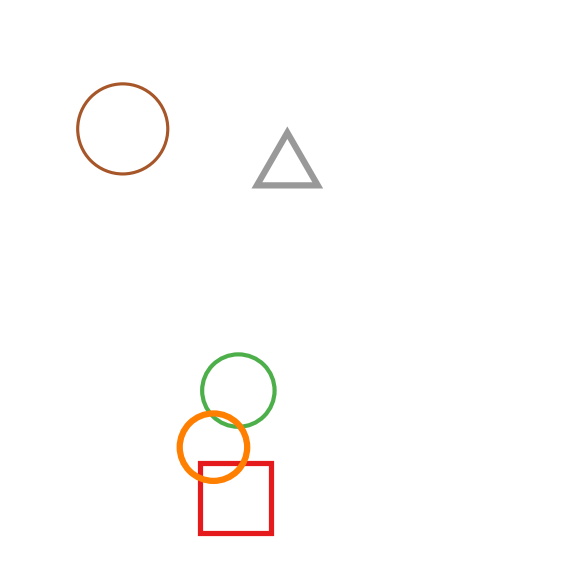[{"shape": "square", "thickness": 2.5, "radius": 0.3, "center": [0.408, 0.137]}, {"shape": "circle", "thickness": 2, "radius": 0.31, "center": [0.413, 0.323]}, {"shape": "circle", "thickness": 3, "radius": 0.29, "center": [0.37, 0.225]}, {"shape": "circle", "thickness": 1.5, "radius": 0.39, "center": [0.213, 0.776]}, {"shape": "triangle", "thickness": 3, "radius": 0.3, "center": [0.498, 0.709]}]